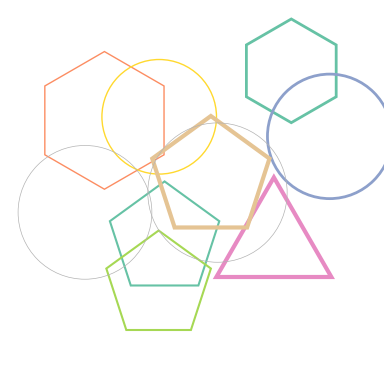[{"shape": "pentagon", "thickness": 1.5, "radius": 0.75, "center": [0.427, 0.379]}, {"shape": "hexagon", "thickness": 2, "radius": 0.67, "center": [0.757, 0.816]}, {"shape": "hexagon", "thickness": 1, "radius": 0.89, "center": [0.271, 0.687]}, {"shape": "circle", "thickness": 2, "radius": 0.81, "center": [0.856, 0.646]}, {"shape": "triangle", "thickness": 3, "radius": 0.86, "center": [0.711, 0.367]}, {"shape": "pentagon", "thickness": 1.5, "radius": 0.71, "center": [0.412, 0.258]}, {"shape": "circle", "thickness": 1, "radius": 0.74, "center": [0.414, 0.697]}, {"shape": "pentagon", "thickness": 3, "radius": 0.8, "center": [0.548, 0.539]}, {"shape": "circle", "thickness": 0.5, "radius": 0.9, "center": [0.565, 0.5]}, {"shape": "circle", "thickness": 0.5, "radius": 0.87, "center": [0.221, 0.448]}]